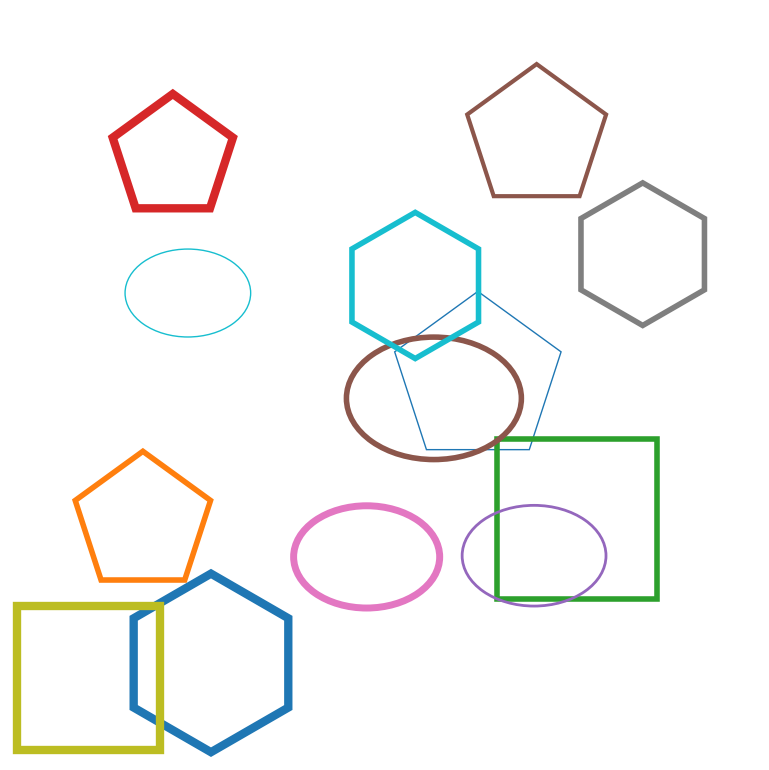[{"shape": "pentagon", "thickness": 0.5, "radius": 0.57, "center": [0.621, 0.508]}, {"shape": "hexagon", "thickness": 3, "radius": 0.58, "center": [0.274, 0.139]}, {"shape": "pentagon", "thickness": 2, "radius": 0.46, "center": [0.186, 0.321]}, {"shape": "square", "thickness": 2, "radius": 0.52, "center": [0.749, 0.326]}, {"shape": "pentagon", "thickness": 3, "radius": 0.41, "center": [0.224, 0.796]}, {"shape": "oval", "thickness": 1, "radius": 0.47, "center": [0.694, 0.278]}, {"shape": "pentagon", "thickness": 1.5, "radius": 0.47, "center": [0.697, 0.822]}, {"shape": "oval", "thickness": 2, "radius": 0.57, "center": [0.564, 0.483]}, {"shape": "oval", "thickness": 2.5, "radius": 0.47, "center": [0.476, 0.277]}, {"shape": "hexagon", "thickness": 2, "radius": 0.46, "center": [0.835, 0.67]}, {"shape": "square", "thickness": 3, "radius": 0.47, "center": [0.115, 0.12]}, {"shape": "hexagon", "thickness": 2, "radius": 0.47, "center": [0.539, 0.629]}, {"shape": "oval", "thickness": 0.5, "radius": 0.41, "center": [0.244, 0.619]}]